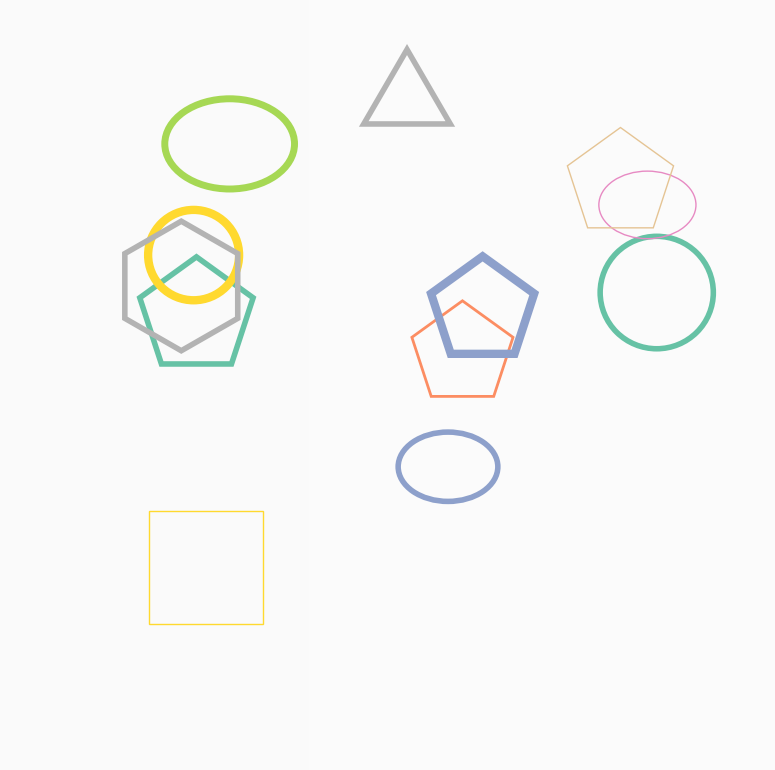[{"shape": "pentagon", "thickness": 2, "radius": 0.38, "center": [0.253, 0.59]}, {"shape": "circle", "thickness": 2, "radius": 0.37, "center": [0.847, 0.62]}, {"shape": "pentagon", "thickness": 1, "radius": 0.34, "center": [0.597, 0.541]}, {"shape": "oval", "thickness": 2, "radius": 0.32, "center": [0.578, 0.394]}, {"shape": "pentagon", "thickness": 3, "radius": 0.35, "center": [0.623, 0.597]}, {"shape": "oval", "thickness": 0.5, "radius": 0.31, "center": [0.835, 0.734]}, {"shape": "oval", "thickness": 2.5, "radius": 0.42, "center": [0.296, 0.813]}, {"shape": "circle", "thickness": 3, "radius": 0.29, "center": [0.25, 0.669]}, {"shape": "square", "thickness": 0.5, "radius": 0.37, "center": [0.266, 0.263]}, {"shape": "pentagon", "thickness": 0.5, "radius": 0.36, "center": [0.801, 0.762]}, {"shape": "hexagon", "thickness": 2, "radius": 0.42, "center": [0.234, 0.629]}, {"shape": "triangle", "thickness": 2, "radius": 0.32, "center": [0.525, 0.871]}]